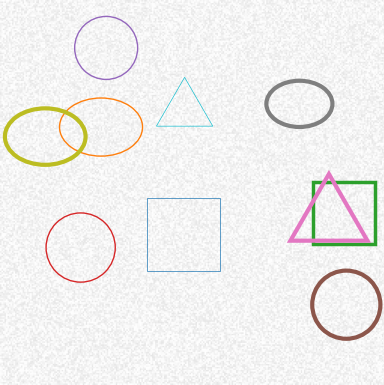[{"shape": "square", "thickness": 0.5, "radius": 0.48, "center": [0.477, 0.391]}, {"shape": "oval", "thickness": 1, "radius": 0.54, "center": [0.262, 0.67]}, {"shape": "square", "thickness": 2.5, "radius": 0.41, "center": [0.893, 0.447]}, {"shape": "circle", "thickness": 1, "radius": 0.45, "center": [0.21, 0.357]}, {"shape": "circle", "thickness": 1, "radius": 0.41, "center": [0.276, 0.876]}, {"shape": "circle", "thickness": 3, "radius": 0.44, "center": [0.9, 0.209]}, {"shape": "triangle", "thickness": 3, "radius": 0.58, "center": [0.854, 0.433]}, {"shape": "oval", "thickness": 3, "radius": 0.43, "center": [0.778, 0.73]}, {"shape": "oval", "thickness": 3, "radius": 0.52, "center": [0.117, 0.645]}, {"shape": "triangle", "thickness": 0.5, "radius": 0.42, "center": [0.479, 0.715]}]